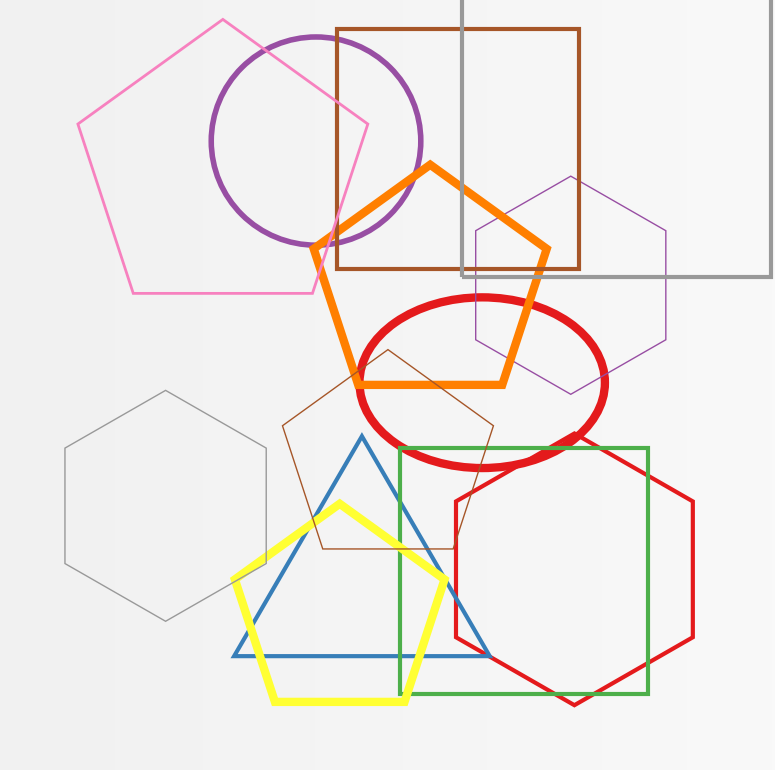[{"shape": "oval", "thickness": 3, "radius": 0.79, "center": [0.622, 0.503]}, {"shape": "hexagon", "thickness": 1.5, "radius": 0.88, "center": [0.741, 0.261]}, {"shape": "triangle", "thickness": 1.5, "radius": 0.95, "center": [0.467, 0.243]}, {"shape": "square", "thickness": 1.5, "radius": 0.8, "center": [0.676, 0.259]}, {"shape": "circle", "thickness": 2, "radius": 0.68, "center": [0.408, 0.817]}, {"shape": "hexagon", "thickness": 0.5, "radius": 0.71, "center": [0.736, 0.63]}, {"shape": "pentagon", "thickness": 3, "radius": 0.79, "center": [0.555, 0.628]}, {"shape": "pentagon", "thickness": 3, "radius": 0.71, "center": [0.438, 0.204]}, {"shape": "square", "thickness": 1.5, "radius": 0.78, "center": [0.591, 0.806]}, {"shape": "pentagon", "thickness": 0.5, "radius": 0.72, "center": [0.501, 0.403]}, {"shape": "pentagon", "thickness": 1, "radius": 0.98, "center": [0.288, 0.778]}, {"shape": "square", "thickness": 1.5, "radius": 1.0, "center": [0.795, 0.839]}, {"shape": "hexagon", "thickness": 0.5, "radius": 0.75, "center": [0.214, 0.343]}]